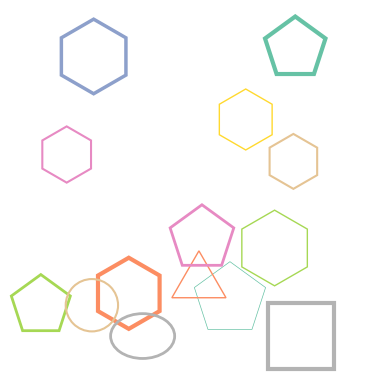[{"shape": "pentagon", "thickness": 0.5, "radius": 0.49, "center": [0.597, 0.223]}, {"shape": "pentagon", "thickness": 3, "radius": 0.41, "center": [0.767, 0.875]}, {"shape": "hexagon", "thickness": 3, "radius": 0.46, "center": [0.335, 0.238]}, {"shape": "triangle", "thickness": 1, "radius": 0.41, "center": [0.517, 0.267]}, {"shape": "hexagon", "thickness": 2.5, "radius": 0.48, "center": [0.243, 0.853]}, {"shape": "hexagon", "thickness": 1.5, "radius": 0.37, "center": [0.173, 0.599]}, {"shape": "pentagon", "thickness": 2, "radius": 0.43, "center": [0.525, 0.381]}, {"shape": "pentagon", "thickness": 2, "radius": 0.4, "center": [0.106, 0.206]}, {"shape": "hexagon", "thickness": 1, "radius": 0.49, "center": [0.713, 0.356]}, {"shape": "hexagon", "thickness": 1, "radius": 0.4, "center": [0.638, 0.69]}, {"shape": "circle", "thickness": 1.5, "radius": 0.34, "center": [0.239, 0.207]}, {"shape": "hexagon", "thickness": 1.5, "radius": 0.36, "center": [0.762, 0.581]}, {"shape": "square", "thickness": 3, "radius": 0.43, "center": [0.783, 0.127]}, {"shape": "oval", "thickness": 2, "radius": 0.42, "center": [0.37, 0.127]}]